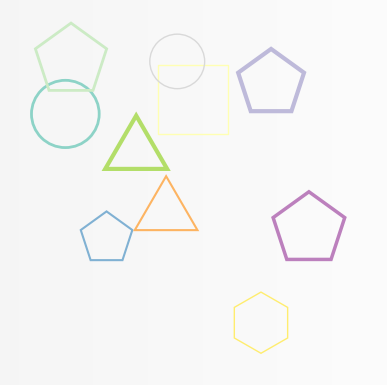[{"shape": "circle", "thickness": 2, "radius": 0.44, "center": [0.169, 0.704]}, {"shape": "square", "thickness": 1, "radius": 0.45, "center": [0.498, 0.742]}, {"shape": "pentagon", "thickness": 3, "radius": 0.45, "center": [0.7, 0.784]}, {"shape": "pentagon", "thickness": 1.5, "radius": 0.35, "center": [0.275, 0.381]}, {"shape": "triangle", "thickness": 1.5, "radius": 0.47, "center": [0.429, 0.449]}, {"shape": "triangle", "thickness": 3, "radius": 0.46, "center": [0.351, 0.607]}, {"shape": "circle", "thickness": 1, "radius": 0.35, "center": [0.457, 0.84]}, {"shape": "pentagon", "thickness": 2.5, "radius": 0.49, "center": [0.797, 0.405]}, {"shape": "pentagon", "thickness": 2, "radius": 0.48, "center": [0.183, 0.843]}, {"shape": "hexagon", "thickness": 1, "radius": 0.4, "center": [0.673, 0.162]}]